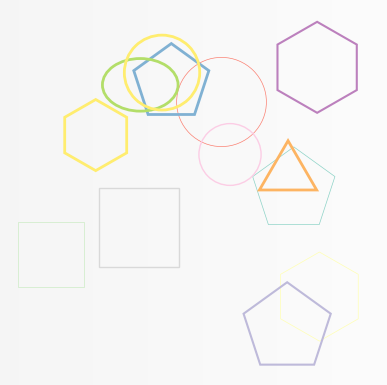[{"shape": "pentagon", "thickness": 0.5, "radius": 0.56, "center": [0.758, 0.507]}, {"shape": "hexagon", "thickness": 0.5, "radius": 0.58, "center": [0.824, 0.23]}, {"shape": "pentagon", "thickness": 1.5, "radius": 0.59, "center": [0.741, 0.149]}, {"shape": "circle", "thickness": 0.5, "radius": 0.58, "center": [0.572, 0.735]}, {"shape": "pentagon", "thickness": 2, "radius": 0.51, "center": [0.442, 0.785]}, {"shape": "triangle", "thickness": 2, "radius": 0.43, "center": [0.743, 0.549]}, {"shape": "oval", "thickness": 2, "radius": 0.49, "center": [0.362, 0.78]}, {"shape": "circle", "thickness": 1, "radius": 0.4, "center": [0.594, 0.599]}, {"shape": "square", "thickness": 1, "radius": 0.51, "center": [0.359, 0.409]}, {"shape": "hexagon", "thickness": 1.5, "radius": 0.59, "center": [0.818, 0.825]}, {"shape": "square", "thickness": 0.5, "radius": 0.42, "center": [0.132, 0.338]}, {"shape": "circle", "thickness": 2, "radius": 0.49, "center": [0.418, 0.811]}, {"shape": "hexagon", "thickness": 2, "radius": 0.46, "center": [0.247, 0.649]}]